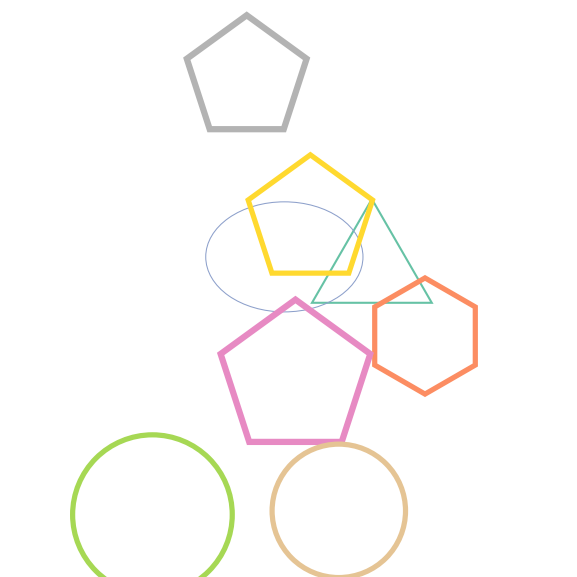[{"shape": "triangle", "thickness": 1, "radius": 0.6, "center": [0.644, 0.535]}, {"shape": "hexagon", "thickness": 2.5, "radius": 0.5, "center": [0.736, 0.417]}, {"shape": "oval", "thickness": 0.5, "radius": 0.68, "center": [0.492, 0.554]}, {"shape": "pentagon", "thickness": 3, "radius": 0.68, "center": [0.512, 0.344]}, {"shape": "circle", "thickness": 2.5, "radius": 0.69, "center": [0.264, 0.108]}, {"shape": "pentagon", "thickness": 2.5, "radius": 0.57, "center": [0.537, 0.618]}, {"shape": "circle", "thickness": 2.5, "radius": 0.58, "center": [0.587, 0.115]}, {"shape": "pentagon", "thickness": 3, "radius": 0.55, "center": [0.427, 0.864]}]